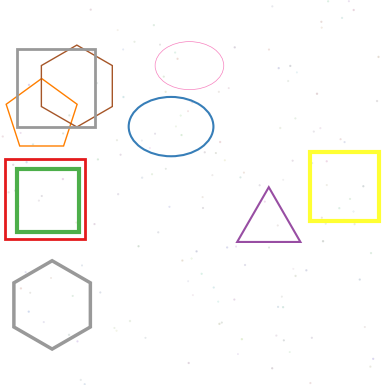[{"shape": "square", "thickness": 2, "radius": 0.52, "center": [0.117, 0.483]}, {"shape": "oval", "thickness": 1.5, "radius": 0.55, "center": [0.444, 0.671]}, {"shape": "square", "thickness": 3, "radius": 0.41, "center": [0.124, 0.479]}, {"shape": "triangle", "thickness": 1.5, "radius": 0.47, "center": [0.698, 0.419]}, {"shape": "pentagon", "thickness": 1, "radius": 0.48, "center": [0.108, 0.699]}, {"shape": "square", "thickness": 3, "radius": 0.45, "center": [0.894, 0.515]}, {"shape": "hexagon", "thickness": 1, "radius": 0.53, "center": [0.2, 0.777]}, {"shape": "oval", "thickness": 0.5, "radius": 0.45, "center": [0.492, 0.829]}, {"shape": "hexagon", "thickness": 2.5, "radius": 0.57, "center": [0.135, 0.208]}, {"shape": "square", "thickness": 2, "radius": 0.51, "center": [0.146, 0.772]}]